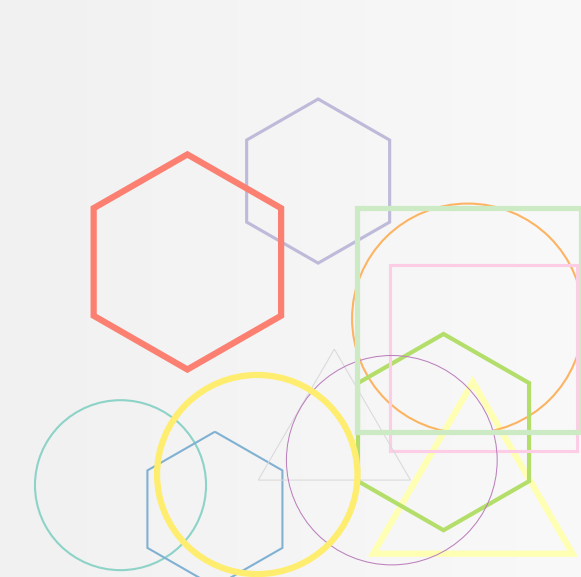[{"shape": "circle", "thickness": 1, "radius": 0.74, "center": [0.207, 0.159]}, {"shape": "triangle", "thickness": 3, "radius": 0.99, "center": [0.813, 0.139]}, {"shape": "hexagon", "thickness": 1.5, "radius": 0.71, "center": [0.547, 0.686]}, {"shape": "hexagon", "thickness": 3, "radius": 0.93, "center": [0.322, 0.546]}, {"shape": "hexagon", "thickness": 1, "radius": 0.67, "center": [0.37, 0.117]}, {"shape": "circle", "thickness": 1, "radius": 0.99, "center": [0.805, 0.448]}, {"shape": "hexagon", "thickness": 2, "radius": 0.85, "center": [0.763, 0.251]}, {"shape": "square", "thickness": 1.5, "radius": 0.81, "center": [0.832, 0.379]}, {"shape": "triangle", "thickness": 0.5, "radius": 0.76, "center": [0.575, 0.243]}, {"shape": "circle", "thickness": 0.5, "radius": 0.91, "center": [0.674, 0.202]}, {"shape": "square", "thickness": 2.5, "radius": 0.97, "center": [0.807, 0.445]}, {"shape": "circle", "thickness": 3, "radius": 0.86, "center": [0.443, 0.177]}]